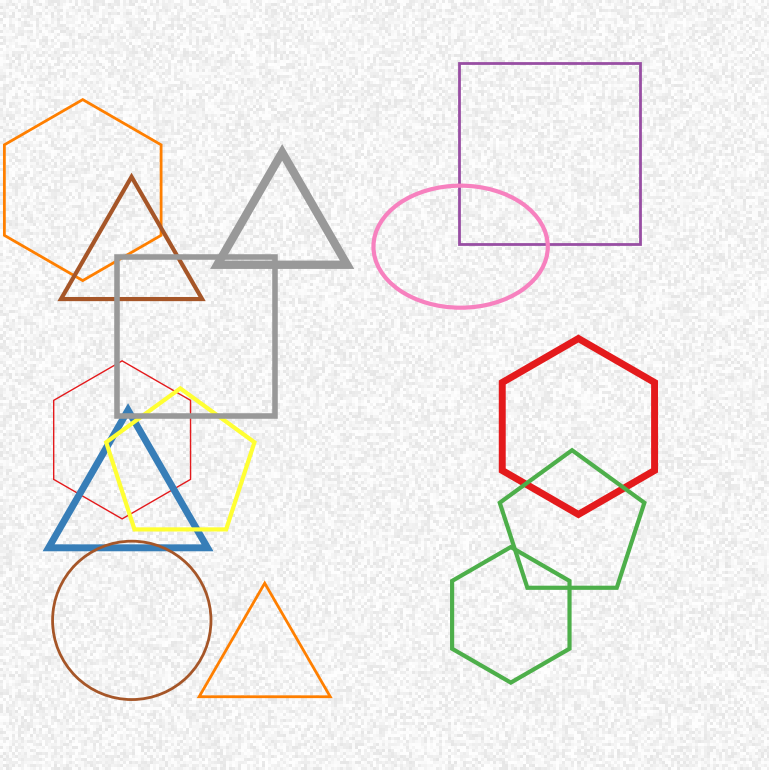[{"shape": "hexagon", "thickness": 2.5, "radius": 0.57, "center": [0.751, 0.446]}, {"shape": "hexagon", "thickness": 0.5, "radius": 0.51, "center": [0.159, 0.429]}, {"shape": "triangle", "thickness": 2.5, "radius": 0.6, "center": [0.166, 0.348]}, {"shape": "pentagon", "thickness": 1.5, "radius": 0.49, "center": [0.743, 0.317]}, {"shape": "hexagon", "thickness": 1.5, "radius": 0.44, "center": [0.663, 0.202]}, {"shape": "square", "thickness": 1, "radius": 0.59, "center": [0.714, 0.801]}, {"shape": "triangle", "thickness": 1, "radius": 0.49, "center": [0.344, 0.144]}, {"shape": "hexagon", "thickness": 1, "radius": 0.59, "center": [0.107, 0.753]}, {"shape": "pentagon", "thickness": 1.5, "radius": 0.51, "center": [0.234, 0.394]}, {"shape": "triangle", "thickness": 1.5, "radius": 0.53, "center": [0.171, 0.665]}, {"shape": "circle", "thickness": 1, "radius": 0.51, "center": [0.171, 0.194]}, {"shape": "oval", "thickness": 1.5, "radius": 0.57, "center": [0.598, 0.68]}, {"shape": "square", "thickness": 2, "radius": 0.51, "center": [0.254, 0.563]}, {"shape": "triangle", "thickness": 3, "radius": 0.49, "center": [0.366, 0.705]}]